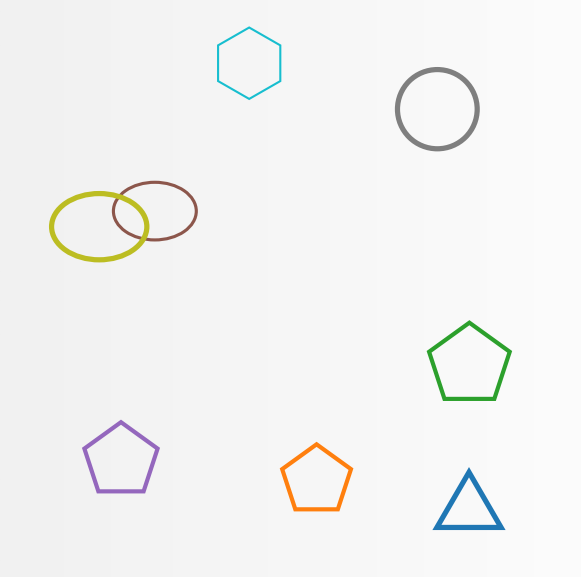[{"shape": "triangle", "thickness": 2.5, "radius": 0.32, "center": [0.807, 0.118]}, {"shape": "pentagon", "thickness": 2, "radius": 0.31, "center": [0.545, 0.168]}, {"shape": "pentagon", "thickness": 2, "radius": 0.36, "center": [0.808, 0.367]}, {"shape": "pentagon", "thickness": 2, "radius": 0.33, "center": [0.208, 0.202]}, {"shape": "oval", "thickness": 1.5, "radius": 0.36, "center": [0.266, 0.634]}, {"shape": "circle", "thickness": 2.5, "radius": 0.34, "center": [0.752, 0.81]}, {"shape": "oval", "thickness": 2.5, "radius": 0.41, "center": [0.171, 0.607]}, {"shape": "hexagon", "thickness": 1, "radius": 0.31, "center": [0.429, 0.89]}]